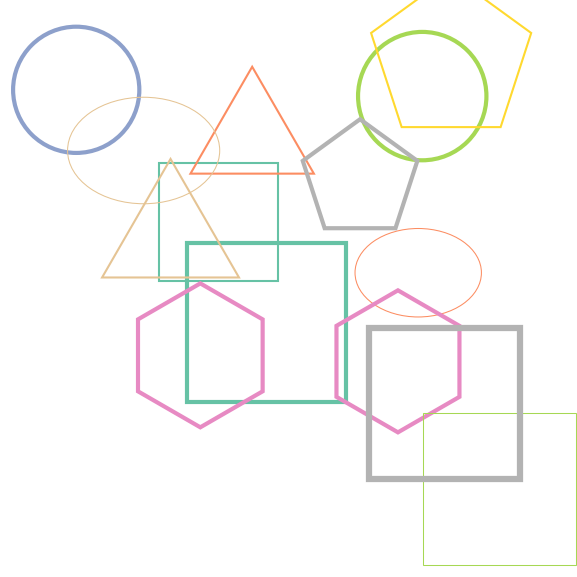[{"shape": "square", "thickness": 1, "radius": 0.51, "center": [0.378, 0.615]}, {"shape": "square", "thickness": 2, "radius": 0.69, "center": [0.462, 0.44]}, {"shape": "triangle", "thickness": 1, "radius": 0.62, "center": [0.437, 0.76]}, {"shape": "oval", "thickness": 0.5, "radius": 0.55, "center": [0.724, 0.527]}, {"shape": "circle", "thickness": 2, "radius": 0.55, "center": [0.132, 0.844]}, {"shape": "hexagon", "thickness": 2, "radius": 0.61, "center": [0.689, 0.373]}, {"shape": "hexagon", "thickness": 2, "radius": 0.62, "center": [0.347, 0.384]}, {"shape": "circle", "thickness": 2, "radius": 0.56, "center": [0.731, 0.833]}, {"shape": "square", "thickness": 0.5, "radius": 0.66, "center": [0.865, 0.153]}, {"shape": "pentagon", "thickness": 1, "radius": 0.73, "center": [0.781, 0.897]}, {"shape": "oval", "thickness": 0.5, "radius": 0.66, "center": [0.249, 0.739]}, {"shape": "triangle", "thickness": 1, "radius": 0.68, "center": [0.295, 0.587]}, {"shape": "pentagon", "thickness": 2, "radius": 0.52, "center": [0.623, 0.688]}, {"shape": "square", "thickness": 3, "radius": 0.65, "center": [0.77, 0.3]}]